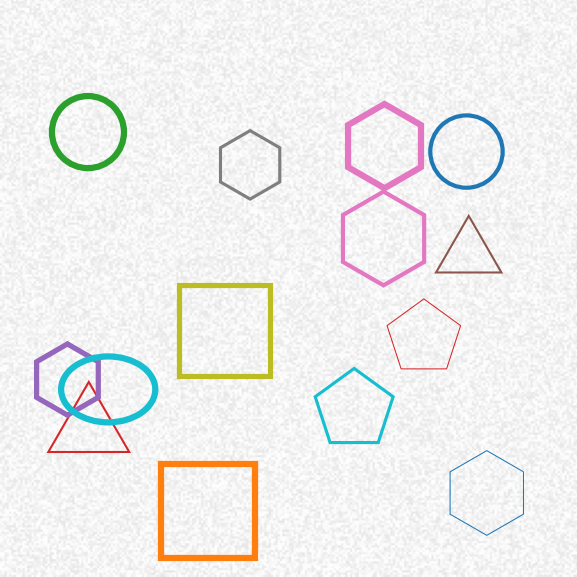[{"shape": "hexagon", "thickness": 0.5, "radius": 0.37, "center": [0.843, 0.145]}, {"shape": "circle", "thickness": 2, "radius": 0.31, "center": [0.808, 0.737]}, {"shape": "square", "thickness": 3, "radius": 0.4, "center": [0.36, 0.115]}, {"shape": "circle", "thickness": 3, "radius": 0.31, "center": [0.152, 0.77]}, {"shape": "triangle", "thickness": 1, "radius": 0.4, "center": [0.154, 0.257]}, {"shape": "pentagon", "thickness": 0.5, "radius": 0.33, "center": [0.734, 0.415]}, {"shape": "hexagon", "thickness": 2.5, "radius": 0.31, "center": [0.117, 0.342]}, {"shape": "triangle", "thickness": 1, "radius": 0.33, "center": [0.812, 0.56]}, {"shape": "hexagon", "thickness": 2, "radius": 0.41, "center": [0.664, 0.586]}, {"shape": "hexagon", "thickness": 3, "radius": 0.36, "center": [0.666, 0.746]}, {"shape": "hexagon", "thickness": 1.5, "radius": 0.3, "center": [0.433, 0.714]}, {"shape": "square", "thickness": 2.5, "radius": 0.39, "center": [0.389, 0.427]}, {"shape": "pentagon", "thickness": 1.5, "radius": 0.35, "center": [0.613, 0.29]}, {"shape": "oval", "thickness": 3, "radius": 0.41, "center": [0.187, 0.325]}]